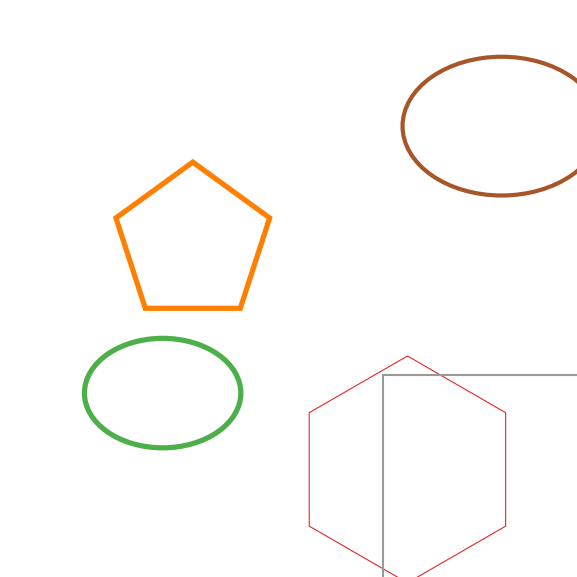[{"shape": "hexagon", "thickness": 0.5, "radius": 0.98, "center": [0.706, 0.186]}, {"shape": "oval", "thickness": 2.5, "radius": 0.68, "center": [0.282, 0.318]}, {"shape": "pentagon", "thickness": 2.5, "radius": 0.7, "center": [0.334, 0.578]}, {"shape": "oval", "thickness": 2, "radius": 0.86, "center": [0.869, 0.781]}, {"shape": "square", "thickness": 1, "radius": 0.92, "center": [0.848, 0.166]}]